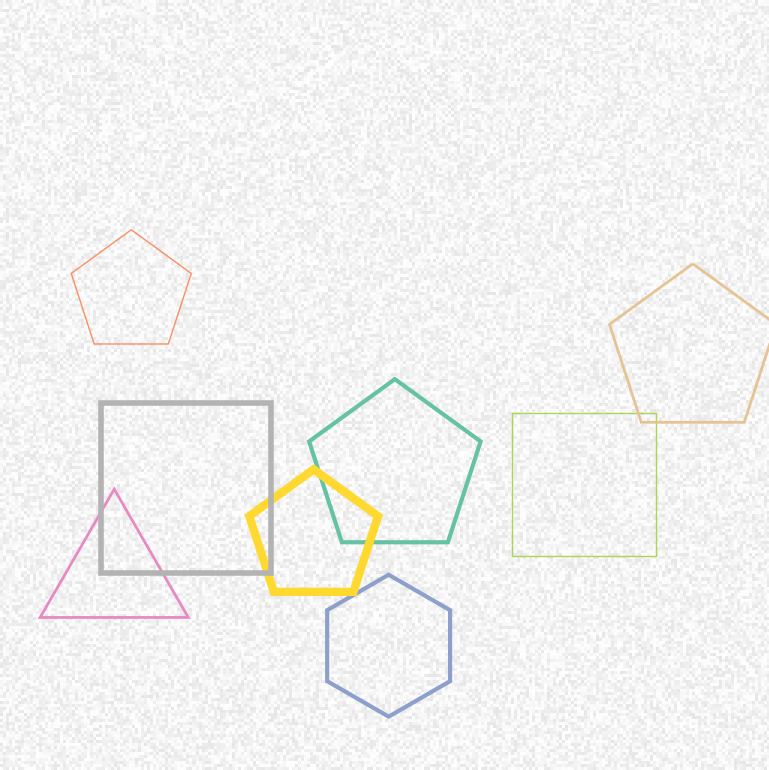[{"shape": "pentagon", "thickness": 1.5, "radius": 0.59, "center": [0.513, 0.39]}, {"shape": "pentagon", "thickness": 0.5, "radius": 0.41, "center": [0.17, 0.62]}, {"shape": "hexagon", "thickness": 1.5, "radius": 0.46, "center": [0.505, 0.161]}, {"shape": "triangle", "thickness": 1, "radius": 0.56, "center": [0.148, 0.254]}, {"shape": "square", "thickness": 0.5, "radius": 0.47, "center": [0.759, 0.371]}, {"shape": "pentagon", "thickness": 3, "radius": 0.44, "center": [0.407, 0.302]}, {"shape": "pentagon", "thickness": 1, "radius": 0.57, "center": [0.9, 0.544]}, {"shape": "square", "thickness": 2, "radius": 0.55, "center": [0.241, 0.367]}]